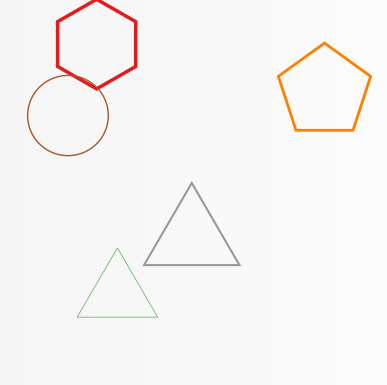[{"shape": "hexagon", "thickness": 2.5, "radius": 0.58, "center": [0.249, 0.886]}, {"shape": "triangle", "thickness": 0.5, "radius": 0.6, "center": [0.303, 0.236]}, {"shape": "pentagon", "thickness": 2, "radius": 0.63, "center": [0.837, 0.763]}, {"shape": "circle", "thickness": 1, "radius": 0.52, "center": [0.175, 0.7]}, {"shape": "triangle", "thickness": 1.5, "radius": 0.71, "center": [0.495, 0.382]}]